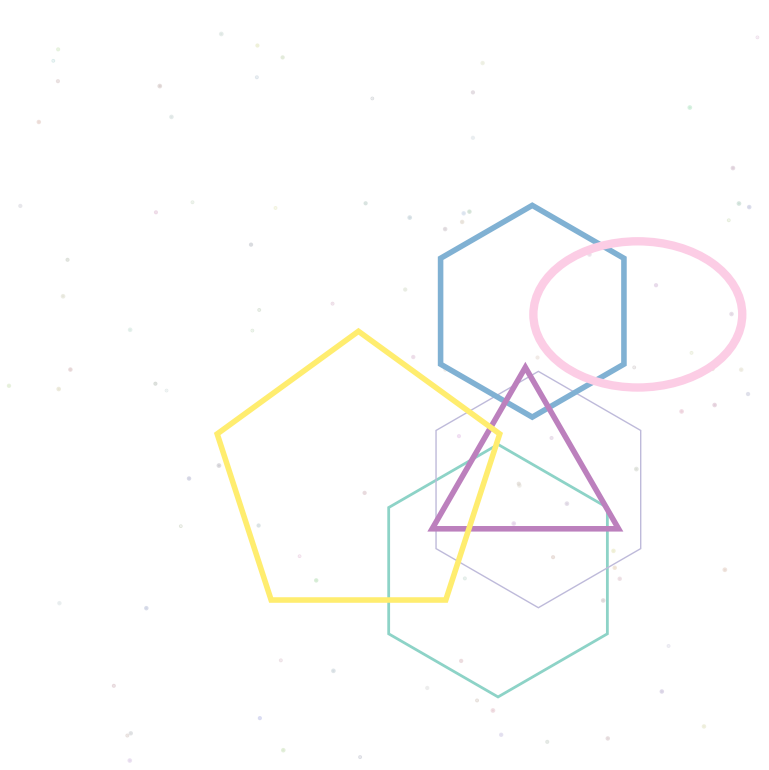[{"shape": "hexagon", "thickness": 1, "radius": 0.82, "center": [0.647, 0.259]}, {"shape": "hexagon", "thickness": 0.5, "radius": 0.77, "center": [0.699, 0.364]}, {"shape": "hexagon", "thickness": 2, "radius": 0.69, "center": [0.691, 0.596]}, {"shape": "oval", "thickness": 3, "radius": 0.68, "center": [0.828, 0.592]}, {"shape": "triangle", "thickness": 2, "radius": 0.7, "center": [0.682, 0.383]}, {"shape": "pentagon", "thickness": 2, "radius": 0.96, "center": [0.466, 0.377]}]